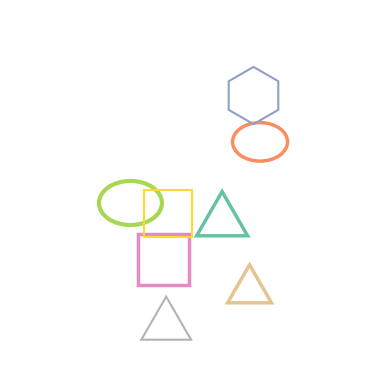[{"shape": "triangle", "thickness": 2.5, "radius": 0.38, "center": [0.577, 0.426]}, {"shape": "oval", "thickness": 2.5, "radius": 0.36, "center": [0.675, 0.632]}, {"shape": "hexagon", "thickness": 1.5, "radius": 0.37, "center": [0.658, 0.752]}, {"shape": "square", "thickness": 2.5, "radius": 0.33, "center": [0.425, 0.326]}, {"shape": "oval", "thickness": 3, "radius": 0.41, "center": [0.339, 0.473]}, {"shape": "square", "thickness": 1.5, "radius": 0.31, "center": [0.435, 0.445]}, {"shape": "triangle", "thickness": 2.5, "radius": 0.33, "center": [0.648, 0.246]}, {"shape": "triangle", "thickness": 1.5, "radius": 0.37, "center": [0.432, 0.155]}]